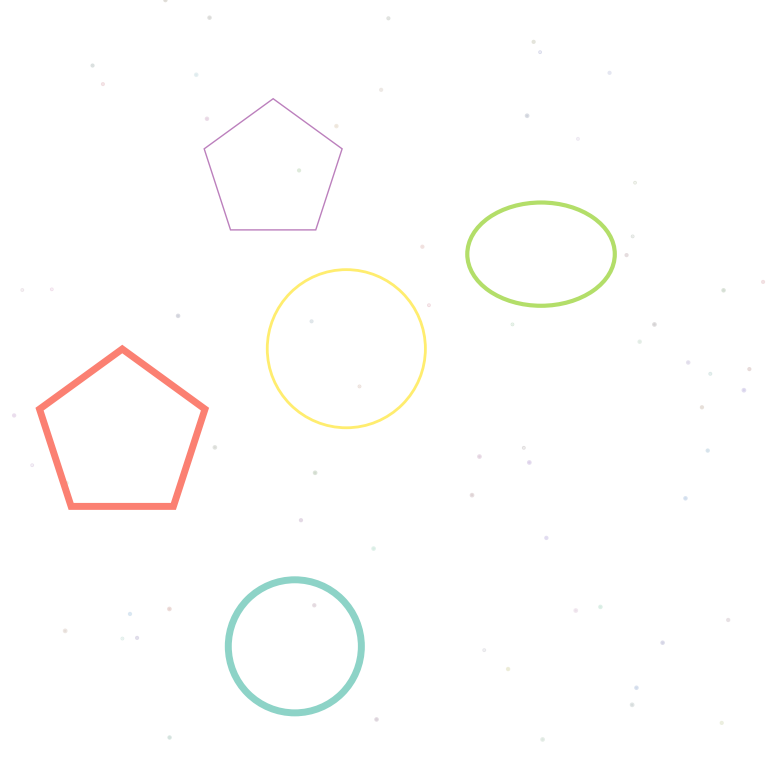[{"shape": "circle", "thickness": 2.5, "radius": 0.43, "center": [0.383, 0.161]}, {"shape": "pentagon", "thickness": 2.5, "radius": 0.56, "center": [0.159, 0.434]}, {"shape": "oval", "thickness": 1.5, "radius": 0.48, "center": [0.703, 0.67]}, {"shape": "pentagon", "thickness": 0.5, "radius": 0.47, "center": [0.355, 0.778]}, {"shape": "circle", "thickness": 1, "radius": 0.51, "center": [0.45, 0.547]}]